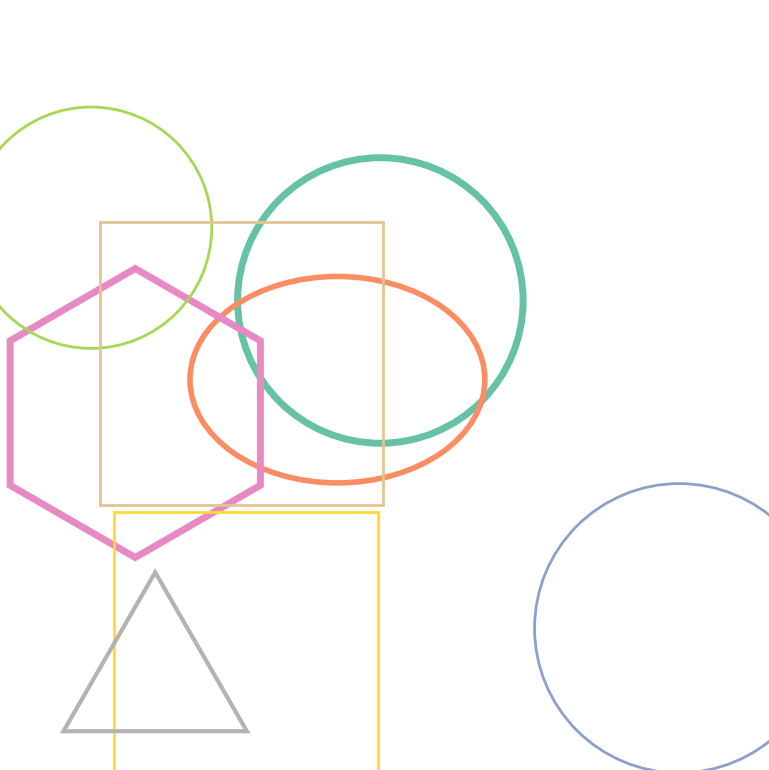[{"shape": "circle", "thickness": 2.5, "radius": 0.93, "center": [0.494, 0.61]}, {"shape": "oval", "thickness": 2, "radius": 0.96, "center": [0.438, 0.507]}, {"shape": "circle", "thickness": 1, "radius": 0.94, "center": [0.882, 0.184]}, {"shape": "hexagon", "thickness": 2.5, "radius": 0.94, "center": [0.176, 0.464]}, {"shape": "circle", "thickness": 1, "radius": 0.78, "center": [0.118, 0.704]}, {"shape": "square", "thickness": 1, "radius": 0.86, "center": [0.32, 0.163]}, {"shape": "square", "thickness": 1, "radius": 0.92, "center": [0.314, 0.528]}, {"shape": "triangle", "thickness": 1.5, "radius": 0.69, "center": [0.202, 0.119]}]